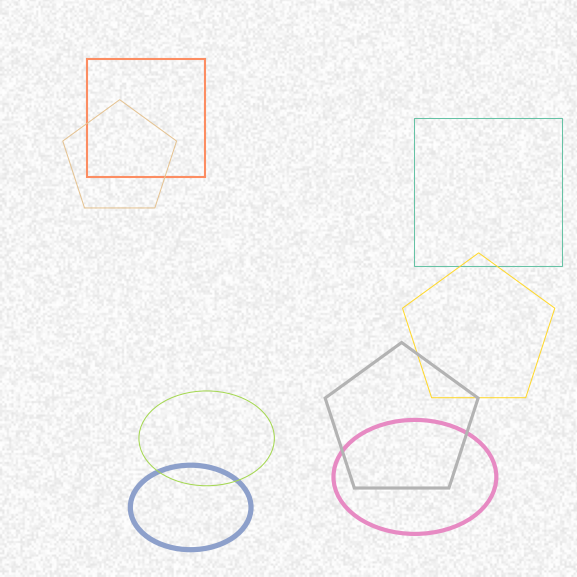[{"shape": "square", "thickness": 0.5, "radius": 0.64, "center": [0.845, 0.666]}, {"shape": "square", "thickness": 1, "radius": 0.51, "center": [0.253, 0.794]}, {"shape": "oval", "thickness": 2.5, "radius": 0.52, "center": [0.33, 0.12]}, {"shape": "oval", "thickness": 2, "radius": 0.7, "center": [0.718, 0.173]}, {"shape": "oval", "thickness": 0.5, "radius": 0.59, "center": [0.358, 0.24]}, {"shape": "pentagon", "thickness": 0.5, "radius": 0.69, "center": [0.829, 0.423]}, {"shape": "pentagon", "thickness": 0.5, "radius": 0.52, "center": [0.207, 0.723]}, {"shape": "pentagon", "thickness": 1.5, "radius": 0.7, "center": [0.695, 0.267]}]